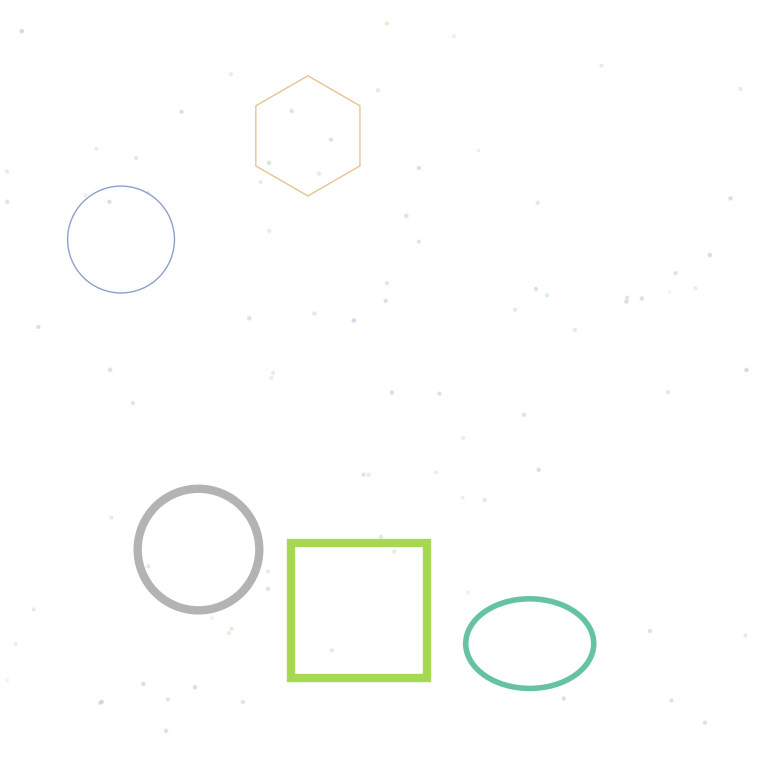[{"shape": "oval", "thickness": 2, "radius": 0.42, "center": [0.688, 0.164]}, {"shape": "circle", "thickness": 0.5, "radius": 0.35, "center": [0.157, 0.689]}, {"shape": "square", "thickness": 3, "radius": 0.44, "center": [0.466, 0.207]}, {"shape": "hexagon", "thickness": 0.5, "radius": 0.39, "center": [0.4, 0.824]}, {"shape": "circle", "thickness": 3, "radius": 0.39, "center": [0.258, 0.286]}]